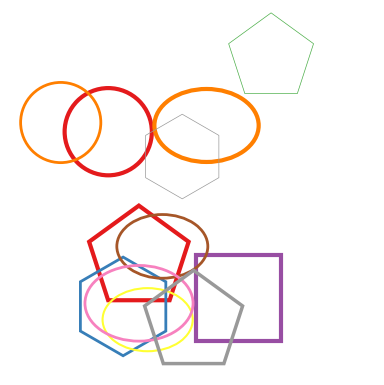[{"shape": "circle", "thickness": 3, "radius": 0.57, "center": [0.281, 0.658]}, {"shape": "pentagon", "thickness": 3, "radius": 0.68, "center": [0.361, 0.33]}, {"shape": "hexagon", "thickness": 2, "radius": 0.64, "center": [0.32, 0.204]}, {"shape": "pentagon", "thickness": 0.5, "radius": 0.58, "center": [0.704, 0.851]}, {"shape": "square", "thickness": 3, "radius": 0.56, "center": [0.619, 0.225]}, {"shape": "circle", "thickness": 2, "radius": 0.52, "center": [0.158, 0.682]}, {"shape": "oval", "thickness": 3, "radius": 0.68, "center": [0.536, 0.674]}, {"shape": "oval", "thickness": 1.5, "radius": 0.59, "center": [0.383, 0.17]}, {"shape": "oval", "thickness": 2, "radius": 0.59, "center": [0.422, 0.36]}, {"shape": "oval", "thickness": 2, "radius": 0.7, "center": [0.361, 0.212]}, {"shape": "hexagon", "thickness": 0.5, "radius": 0.55, "center": [0.473, 0.593]}, {"shape": "pentagon", "thickness": 2.5, "radius": 0.67, "center": [0.503, 0.164]}]